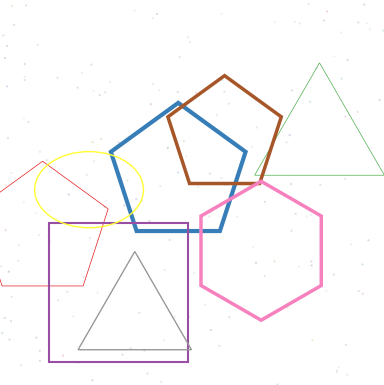[{"shape": "pentagon", "thickness": 0.5, "radius": 0.9, "center": [0.111, 0.402]}, {"shape": "pentagon", "thickness": 3, "radius": 0.92, "center": [0.463, 0.549]}, {"shape": "triangle", "thickness": 0.5, "radius": 0.97, "center": [0.83, 0.642]}, {"shape": "square", "thickness": 1.5, "radius": 0.9, "center": [0.307, 0.24]}, {"shape": "oval", "thickness": 1, "radius": 0.71, "center": [0.231, 0.507]}, {"shape": "pentagon", "thickness": 2.5, "radius": 0.77, "center": [0.583, 0.649]}, {"shape": "hexagon", "thickness": 2.5, "radius": 0.9, "center": [0.678, 0.349]}, {"shape": "triangle", "thickness": 1, "radius": 0.85, "center": [0.35, 0.177]}]